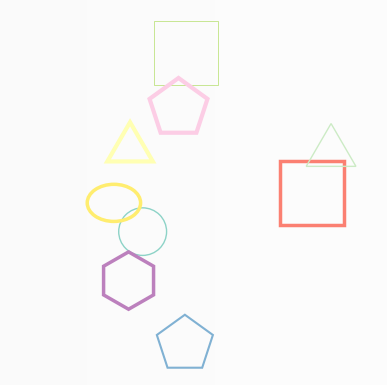[{"shape": "circle", "thickness": 1, "radius": 0.31, "center": [0.368, 0.398]}, {"shape": "triangle", "thickness": 3, "radius": 0.34, "center": [0.336, 0.615]}, {"shape": "square", "thickness": 2.5, "radius": 0.41, "center": [0.805, 0.499]}, {"shape": "pentagon", "thickness": 1.5, "radius": 0.38, "center": [0.477, 0.106]}, {"shape": "square", "thickness": 0.5, "radius": 0.42, "center": [0.48, 0.863]}, {"shape": "pentagon", "thickness": 3, "radius": 0.39, "center": [0.461, 0.719]}, {"shape": "hexagon", "thickness": 2.5, "radius": 0.37, "center": [0.332, 0.271]}, {"shape": "triangle", "thickness": 1, "radius": 0.37, "center": [0.854, 0.605]}, {"shape": "oval", "thickness": 2.5, "radius": 0.34, "center": [0.294, 0.473]}]